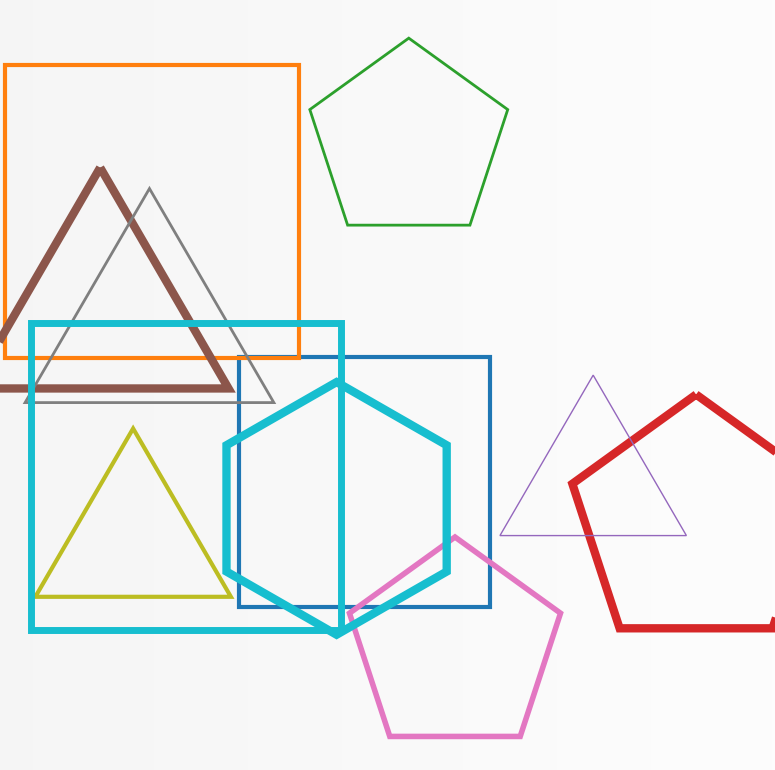[{"shape": "square", "thickness": 1.5, "radius": 0.81, "center": [0.47, 0.374]}, {"shape": "square", "thickness": 1.5, "radius": 0.95, "center": [0.197, 0.725]}, {"shape": "pentagon", "thickness": 1, "radius": 0.67, "center": [0.527, 0.816]}, {"shape": "pentagon", "thickness": 3, "radius": 0.84, "center": [0.898, 0.32]}, {"shape": "triangle", "thickness": 0.5, "radius": 0.69, "center": [0.765, 0.374]}, {"shape": "triangle", "thickness": 3, "radius": 0.96, "center": [0.129, 0.591]}, {"shape": "pentagon", "thickness": 2, "radius": 0.72, "center": [0.587, 0.159]}, {"shape": "triangle", "thickness": 1, "radius": 0.93, "center": [0.193, 0.57]}, {"shape": "triangle", "thickness": 1.5, "radius": 0.73, "center": [0.172, 0.298]}, {"shape": "square", "thickness": 2.5, "radius": 1.0, "center": [0.24, 0.381]}, {"shape": "hexagon", "thickness": 3, "radius": 0.82, "center": [0.434, 0.34]}]